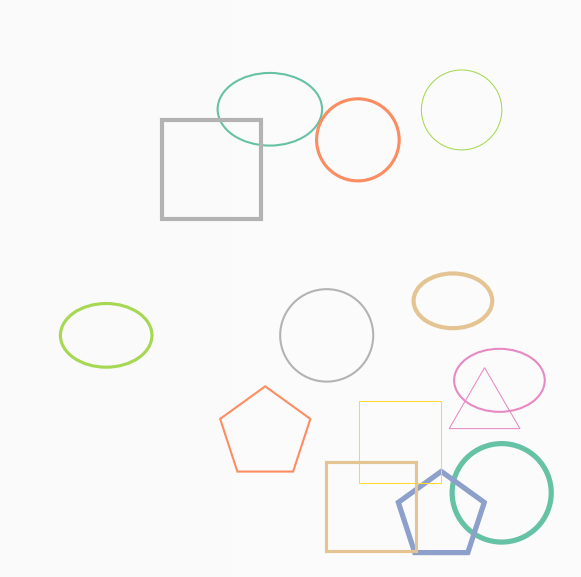[{"shape": "oval", "thickness": 1, "radius": 0.45, "center": [0.464, 0.81]}, {"shape": "circle", "thickness": 2.5, "radius": 0.43, "center": [0.863, 0.146]}, {"shape": "circle", "thickness": 1.5, "radius": 0.36, "center": [0.616, 0.757]}, {"shape": "pentagon", "thickness": 1, "radius": 0.41, "center": [0.456, 0.249]}, {"shape": "pentagon", "thickness": 2.5, "radius": 0.39, "center": [0.759, 0.105]}, {"shape": "triangle", "thickness": 0.5, "radius": 0.35, "center": [0.834, 0.292]}, {"shape": "oval", "thickness": 1, "radius": 0.39, "center": [0.859, 0.341]}, {"shape": "oval", "thickness": 1.5, "radius": 0.39, "center": [0.183, 0.418]}, {"shape": "circle", "thickness": 0.5, "radius": 0.35, "center": [0.794, 0.809]}, {"shape": "square", "thickness": 0.5, "radius": 0.35, "center": [0.688, 0.234]}, {"shape": "square", "thickness": 1.5, "radius": 0.39, "center": [0.639, 0.122]}, {"shape": "oval", "thickness": 2, "radius": 0.34, "center": [0.779, 0.478]}, {"shape": "circle", "thickness": 1, "radius": 0.4, "center": [0.562, 0.418]}, {"shape": "square", "thickness": 2, "radius": 0.43, "center": [0.364, 0.706]}]